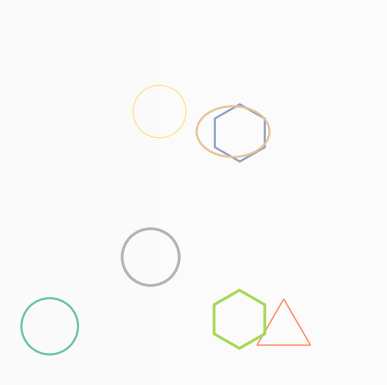[{"shape": "circle", "thickness": 1.5, "radius": 0.37, "center": [0.128, 0.152]}, {"shape": "triangle", "thickness": 1, "radius": 0.4, "center": [0.732, 0.143]}, {"shape": "hexagon", "thickness": 1.5, "radius": 0.37, "center": [0.619, 0.655]}, {"shape": "hexagon", "thickness": 2, "radius": 0.38, "center": [0.618, 0.171]}, {"shape": "circle", "thickness": 0.5, "radius": 0.34, "center": [0.412, 0.71]}, {"shape": "oval", "thickness": 1.5, "radius": 0.47, "center": [0.601, 0.658]}, {"shape": "circle", "thickness": 2, "radius": 0.37, "center": [0.389, 0.332]}]